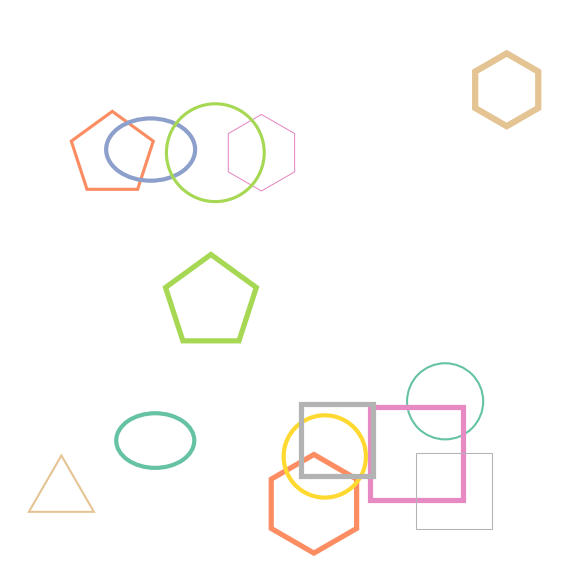[{"shape": "circle", "thickness": 1, "radius": 0.33, "center": [0.771, 0.304]}, {"shape": "oval", "thickness": 2, "radius": 0.34, "center": [0.269, 0.236]}, {"shape": "pentagon", "thickness": 1.5, "radius": 0.37, "center": [0.194, 0.732]}, {"shape": "hexagon", "thickness": 2.5, "radius": 0.43, "center": [0.544, 0.127]}, {"shape": "oval", "thickness": 2, "radius": 0.39, "center": [0.261, 0.74]}, {"shape": "square", "thickness": 2.5, "radius": 0.4, "center": [0.721, 0.214]}, {"shape": "hexagon", "thickness": 0.5, "radius": 0.33, "center": [0.453, 0.735]}, {"shape": "pentagon", "thickness": 2.5, "radius": 0.41, "center": [0.365, 0.476]}, {"shape": "circle", "thickness": 1.5, "radius": 0.42, "center": [0.373, 0.735]}, {"shape": "circle", "thickness": 2, "radius": 0.36, "center": [0.562, 0.209]}, {"shape": "hexagon", "thickness": 3, "radius": 0.32, "center": [0.877, 0.844]}, {"shape": "triangle", "thickness": 1, "radius": 0.32, "center": [0.106, 0.145]}, {"shape": "square", "thickness": 2.5, "radius": 0.31, "center": [0.583, 0.237]}, {"shape": "square", "thickness": 0.5, "radius": 0.33, "center": [0.786, 0.15]}]